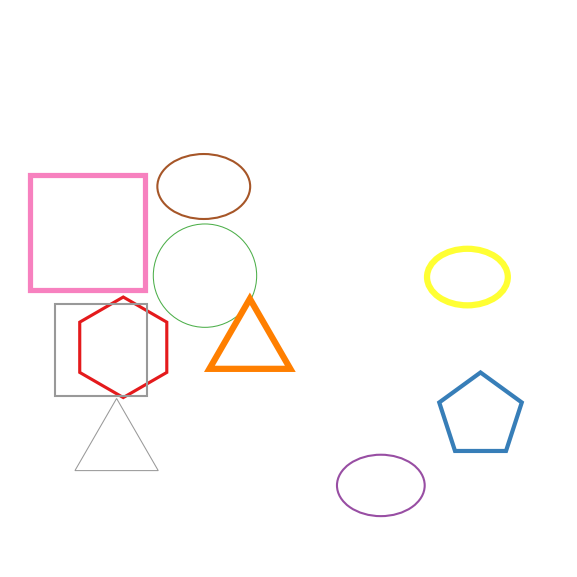[{"shape": "hexagon", "thickness": 1.5, "radius": 0.44, "center": [0.213, 0.398]}, {"shape": "pentagon", "thickness": 2, "radius": 0.38, "center": [0.832, 0.279]}, {"shape": "circle", "thickness": 0.5, "radius": 0.45, "center": [0.355, 0.522]}, {"shape": "oval", "thickness": 1, "radius": 0.38, "center": [0.659, 0.159]}, {"shape": "triangle", "thickness": 3, "radius": 0.4, "center": [0.433, 0.401]}, {"shape": "oval", "thickness": 3, "radius": 0.35, "center": [0.809, 0.519]}, {"shape": "oval", "thickness": 1, "radius": 0.4, "center": [0.353, 0.676]}, {"shape": "square", "thickness": 2.5, "radius": 0.5, "center": [0.152, 0.596]}, {"shape": "square", "thickness": 1, "radius": 0.4, "center": [0.174, 0.393]}, {"shape": "triangle", "thickness": 0.5, "radius": 0.42, "center": [0.202, 0.226]}]